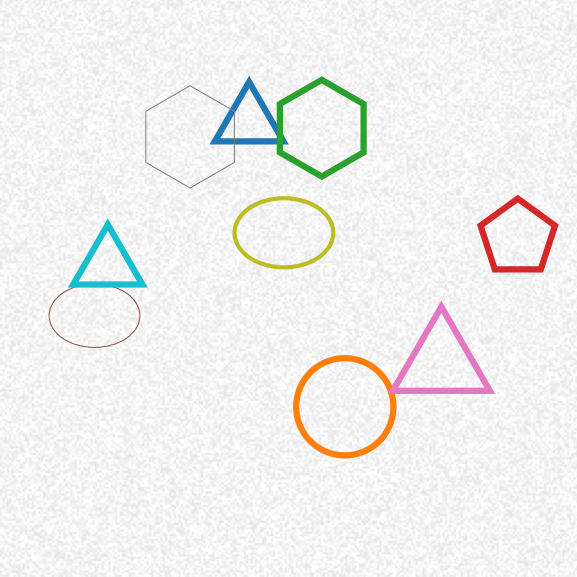[{"shape": "triangle", "thickness": 3, "radius": 0.34, "center": [0.431, 0.789]}, {"shape": "circle", "thickness": 3, "radius": 0.42, "center": [0.597, 0.295]}, {"shape": "hexagon", "thickness": 3, "radius": 0.42, "center": [0.557, 0.777]}, {"shape": "pentagon", "thickness": 3, "radius": 0.34, "center": [0.897, 0.588]}, {"shape": "oval", "thickness": 0.5, "radius": 0.39, "center": [0.164, 0.452]}, {"shape": "triangle", "thickness": 3, "radius": 0.49, "center": [0.764, 0.371]}, {"shape": "hexagon", "thickness": 0.5, "radius": 0.44, "center": [0.329, 0.762]}, {"shape": "oval", "thickness": 2, "radius": 0.43, "center": [0.492, 0.596]}, {"shape": "triangle", "thickness": 3, "radius": 0.35, "center": [0.187, 0.541]}]